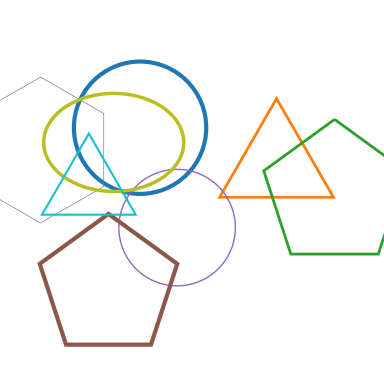[{"shape": "circle", "thickness": 3, "radius": 0.86, "center": [0.364, 0.668]}, {"shape": "triangle", "thickness": 2, "radius": 0.85, "center": [0.718, 0.573]}, {"shape": "pentagon", "thickness": 2, "radius": 0.97, "center": [0.869, 0.496]}, {"shape": "circle", "thickness": 1, "radius": 0.76, "center": [0.46, 0.409]}, {"shape": "pentagon", "thickness": 3, "radius": 0.94, "center": [0.282, 0.257]}, {"shape": "hexagon", "thickness": 0.5, "radius": 0.95, "center": [0.105, 0.61]}, {"shape": "oval", "thickness": 2.5, "radius": 0.91, "center": [0.295, 0.63]}, {"shape": "triangle", "thickness": 1.5, "radius": 0.7, "center": [0.231, 0.513]}]